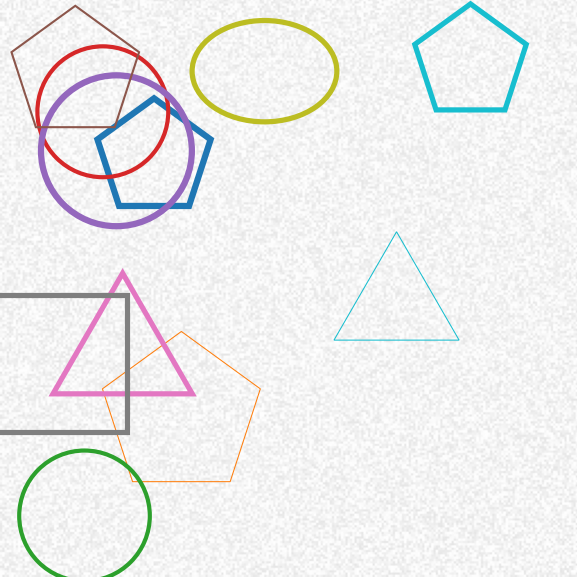[{"shape": "pentagon", "thickness": 3, "radius": 0.52, "center": [0.267, 0.726]}, {"shape": "pentagon", "thickness": 0.5, "radius": 0.72, "center": [0.314, 0.281]}, {"shape": "circle", "thickness": 2, "radius": 0.57, "center": [0.146, 0.106]}, {"shape": "circle", "thickness": 2, "radius": 0.57, "center": [0.178, 0.806]}, {"shape": "circle", "thickness": 3, "radius": 0.65, "center": [0.202, 0.738]}, {"shape": "pentagon", "thickness": 1, "radius": 0.58, "center": [0.13, 0.873]}, {"shape": "triangle", "thickness": 2.5, "radius": 0.7, "center": [0.212, 0.387]}, {"shape": "square", "thickness": 2.5, "radius": 0.59, "center": [0.101, 0.37]}, {"shape": "oval", "thickness": 2.5, "radius": 0.63, "center": [0.458, 0.876]}, {"shape": "triangle", "thickness": 0.5, "radius": 0.63, "center": [0.687, 0.473]}, {"shape": "pentagon", "thickness": 2.5, "radius": 0.51, "center": [0.815, 0.891]}]